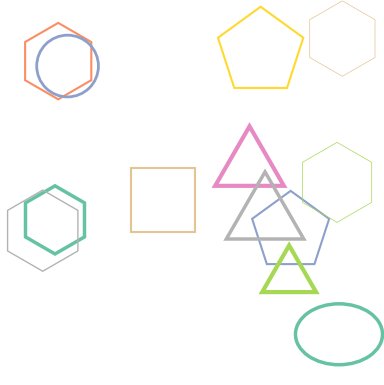[{"shape": "hexagon", "thickness": 2.5, "radius": 0.44, "center": [0.143, 0.429]}, {"shape": "oval", "thickness": 2.5, "radius": 0.57, "center": [0.88, 0.132]}, {"shape": "hexagon", "thickness": 1.5, "radius": 0.5, "center": [0.151, 0.841]}, {"shape": "pentagon", "thickness": 1.5, "radius": 0.53, "center": [0.755, 0.399]}, {"shape": "circle", "thickness": 2, "radius": 0.4, "center": [0.176, 0.829]}, {"shape": "triangle", "thickness": 3, "radius": 0.52, "center": [0.648, 0.569]}, {"shape": "hexagon", "thickness": 0.5, "radius": 0.52, "center": [0.876, 0.526]}, {"shape": "triangle", "thickness": 3, "radius": 0.4, "center": [0.751, 0.282]}, {"shape": "pentagon", "thickness": 1.5, "radius": 0.58, "center": [0.677, 0.866]}, {"shape": "square", "thickness": 1.5, "radius": 0.42, "center": [0.423, 0.481]}, {"shape": "hexagon", "thickness": 0.5, "radius": 0.49, "center": [0.889, 0.9]}, {"shape": "triangle", "thickness": 2.5, "radius": 0.58, "center": [0.688, 0.437]}, {"shape": "hexagon", "thickness": 1, "radius": 0.53, "center": [0.111, 0.401]}]